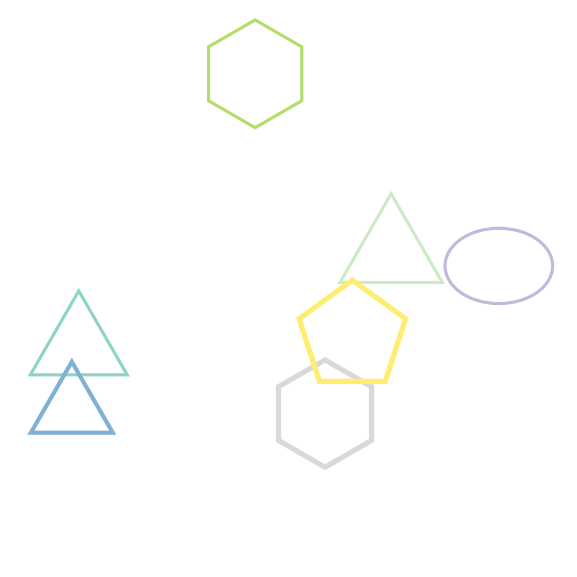[{"shape": "triangle", "thickness": 1.5, "radius": 0.48, "center": [0.136, 0.399]}, {"shape": "oval", "thickness": 1.5, "radius": 0.47, "center": [0.864, 0.539]}, {"shape": "triangle", "thickness": 2, "radius": 0.41, "center": [0.124, 0.291]}, {"shape": "hexagon", "thickness": 1.5, "radius": 0.47, "center": [0.442, 0.871]}, {"shape": "hexagon", "thickness": 2.5, "radius": 0.46, "center": [0.563, 0.283]}, {"shape": "triangle", "thickness": 1.5, "radius": 0.51, "center": [0.677, 0.561]}, {"shape": "pentagon", "thickness": 2.5, "radius": 0.48, "center": [0.61, 0.417]}]